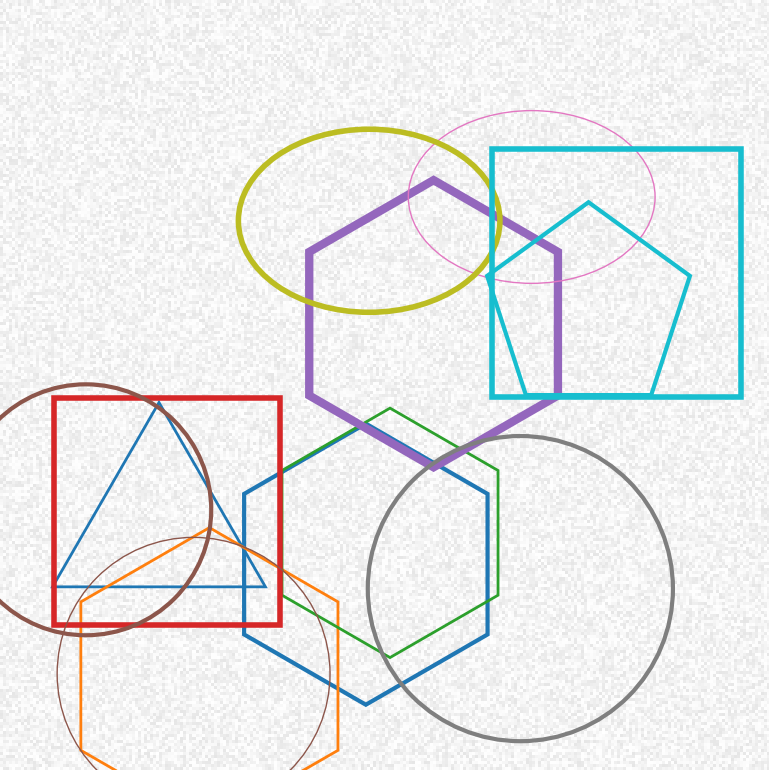[{"shape": "triangle", "thickness": 1, "radius": 0.8, "center": [0.206, 0.318]}, {"shape": "hexagon", "thickness": 1.5, "radius": 0.91, "center": [0.475, 0.267]}, {"shape": "hexagon", "thickness": 1, "radius": 0.96, "center": [0.272, 0.122]}, {"shape": "hexagon", "thickness": 1, "radius": 0.81, "center": [0.507, 0.308]}, {"shape": "square", "thickness": 2, "radius": 0.74, "center": [0.217, 0.336]}, {"shape": "hexagon", "thickness": 3, "radius": 0.93, "center": [0.563, 0.58]}, {"shape": "circle", "thickness": 0.5, "radius": 0.89, "center": [0.251, 0.125]}, {"shape": "circle", "thickness": 1.5, "radius": 0.81, "center": [0.111, 0.338]}, {"shape": "oval", "thickness": 0.5, "radius": 0.8, "center": [0.691, 0.744]}, {"shape": "circle", "thickness": 1.5, "radius": 0.99, "center": [0.676, 0.236]}, {"shape": "oval", "thickness": 2, "radius": 0.85, "center": [0.479, 0.713]}, {"shape": "pentagon", "thickness": 1.5, "radius": 0.69, "center": [0.764, 0.599]}, {"shape": "square", "thickness": 2, "radius": 0.81, "center": [0.801, 0.646]}]